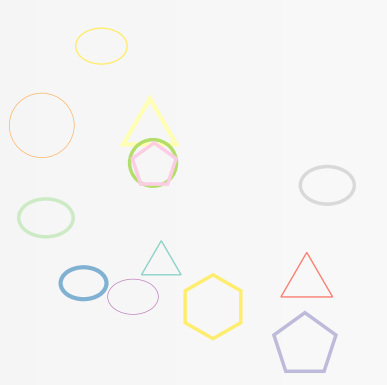[{"shape": "triangle", "thickness": 1, "radius": 0.3, "center": [0.416, 0.316]}, {"shape": "triangle", "thickness": 3, "radius": 0.4, "center": [0.387, 0.665]}, {"shape": "pentagon", "thickness": 2.5, "radius": 0.42, "center": [0.787, 0.104]}, {"shape": "triangle", "thickness": 1, "radius": 0.39, "center": [0.792, 0.267]}, {"shape": "oval", "thickness": 3, "radius": 0.3, "center": [0.216, 0.264]}, {"shape": "circle", "thickness": 0.5, "radius": 0.42, "center": [0.108, 0.674]}, {"shape": "circle", "thickness": 2.5, "radius": 0.3, "center": [0.395, 0.577]}, {"shape": "pentagon", "thickness": 2.5, "radius": 0.3, "center": [0.398, 0.57]}, {"shape": "oval", "thickness": 2.5, "radius": 0.35, "center": [0.845, 0.519]}, {"shape": "oval", "thickness": 0.5, "radius": 0.33, "center": [0.343, 0.229]}, {"shape": "oval", "thickness": 2.5, "radius": 0.35, "center": [0.119, 0.434]}, {"shape": "oval", "thickness": 1, "radius": 0.33, "center": [0.262, 0.88]}, {"shape": "hexagon", "thickness": 2.5, "radius": 0.41, "center": [0.55, 0.203]}]